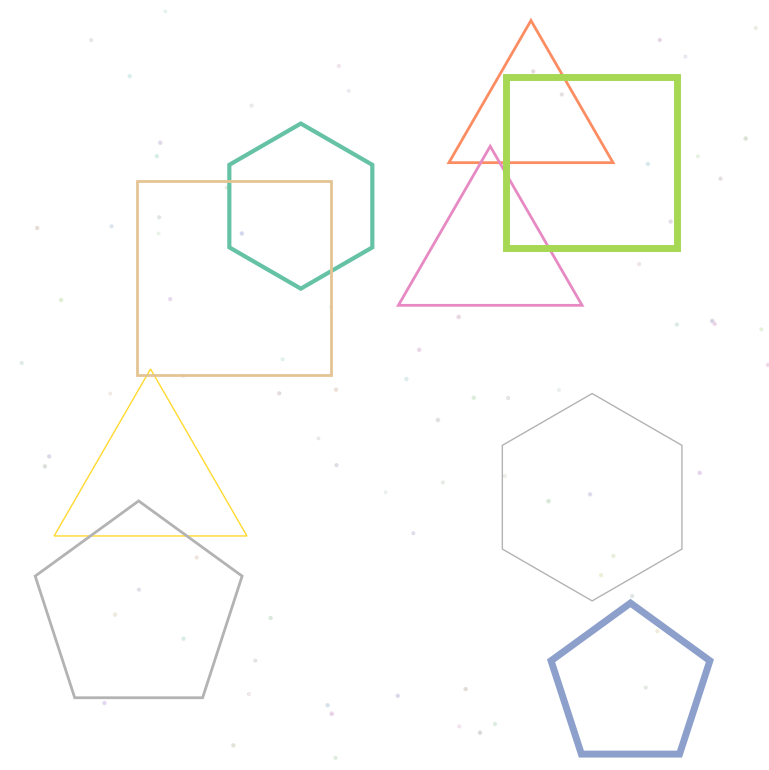[{"shape": "hexagon", "thickness": 1.5, "radius": 0.54, "center": [0.391, 0.732]}, {"shape": "triangle", "thickness": 1, "radius": 0.62, "center": [0.69, 0.85]}, {"shape": "pentagon", "thickness": 2.5, "radius": 0.54, "center": [0.819, 0.108]}, {"shape": "triangle", "thickness": 1, "radius": 0.69, "center": [0.637, 0.672]}, {"shape": "square", "thickness": 2.5, "radius": 0.55, "center": [0.768, 0.789]}, {"shape": "triangle", "thickness": 0.5, "radius": 0.72, "center": [0.196, 0.376]}, {"shape": "square", "thickness": 1, "radius": 0.63, "center": [0.304, 0.639]}, {"shape": "hexagon", "thickness": 0.5, "radius": 0.67, "center": [0.769, 0.354]}, {"shape": "pentagon", "thickness": 1, "radius": 0.71, "center": [0.18, 0.208]}]